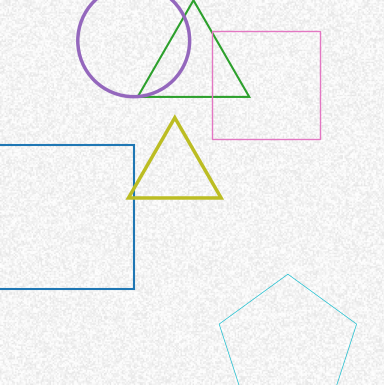[{"shape": "square", "thickness": 1.5, "radius": 0.93, "center": [0.161, 0.436]}, {"shape": "triangle", "thickness": 1.5, "radius": 0.84, "center": [0.503, 0.832]}, {"shape": "circle", "thickness": 2.5, "radius": 0.73, "center": [0.347, 0.894]}, {"shape": "square", "thickness": 1, "radius": 0.7, "center": [0.69, 0.779]}, {"shape": "triangle", "thickness": 2.5, "radius": 0.69, "center": [0.454, 0.555]}, {"shape": "pentagon", "thickness": 0.5, "radius": 0.94, "center": [0.748, 0.1]}]